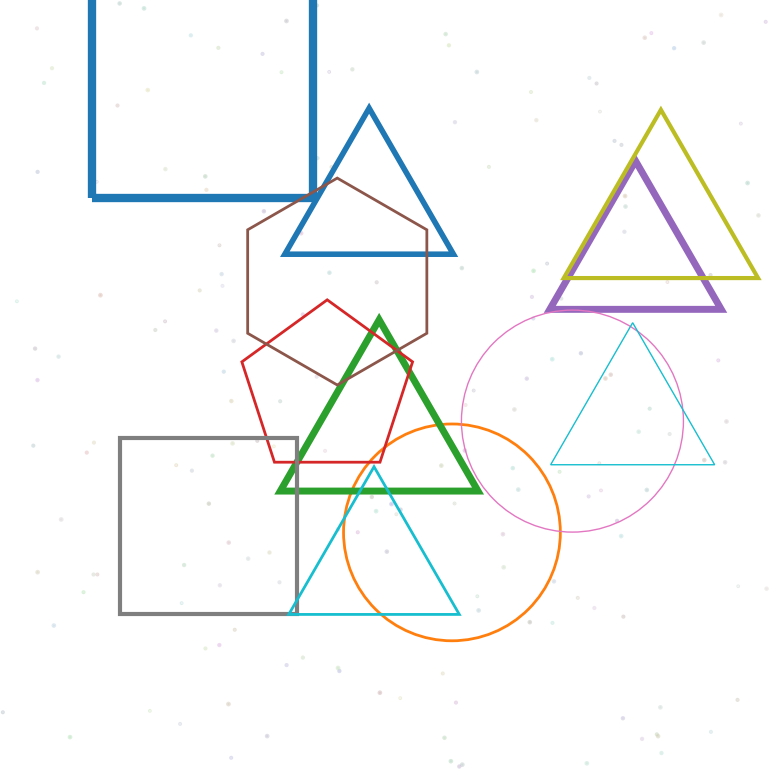[{"shape": "square", "thickness": 3, "radius": 0.72, "center": [0.263, 0.886]}, {"shape": "triangle", "thickness": 2, "radius": 0.63, "center": [0.479, 0.733]}, {"shape": "circle", "thickness": 1, "radius": 0.7, "center": [0.587, 0.309]}, {"shape": "triangle", "thickness": 2.5, "radius": 0.74, "center": [0.492, 0.436]}, {"shape": "pentagon", "thickness": 1, "radius": 0.58, "center": [0.425, 0.494]}, {"shape": "triangle", "thickness": 2.5, "radius": 0.64, "center": [0.825, 0.663]}, {"shape": "hexagon", "thickness": 1, "radius": 0.67, "center": [0.438, 0.634]}, {"shape": "circle", "thickness": 0.5, "radius": 0.72, "center": [0.743, 0.453]}, {"shape": "square", "thickness": 1.5, "radius": 0.57, "center": [0.271, 0.317]}, {"shape": "triangle", "thickness": 1.5, "radius": 0.73, "center": [0.858, 0.712]}, {"shape": "triangle", "thickness": 1, "radius": 0.64, "center": [0.486, 0.266]}, {"shape": "triangle", "thickness": 0.5, "radius": 0.61, "center": [0.822, 0.458]}]